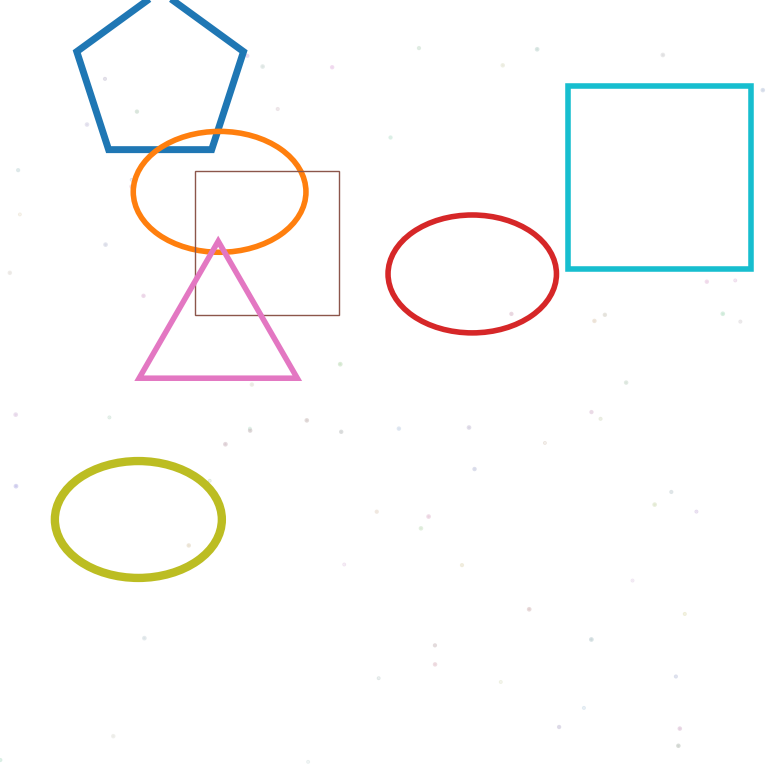[{"shape": "pentagon", "thickness": 2.5, "radius": 0.57, "center": [0.208, 0.898]}, {"shape": "oval", "thickness": 2, "radius": 0.56, "center": [0.285, 0.751]}, {"shape": "oval", "thickness": 2, "radius": 0.55, "center": [0.613, 0.644]}, {"shape": "square", "thickness": 0.5, "radius": 0.47, "center": [0.347, 0.684]}, {"shape": "triangle", "thickness": 2, "radius": 0.59, "center": [0.283, 0.568]}, {"shape": "oval", "thickness": 3, "radius": 0.54, "center": [0.18, 0.325]}, {"shape": "square", "thickness": 2, "radius": 0.59, "center": [0.857, 0.769]}]